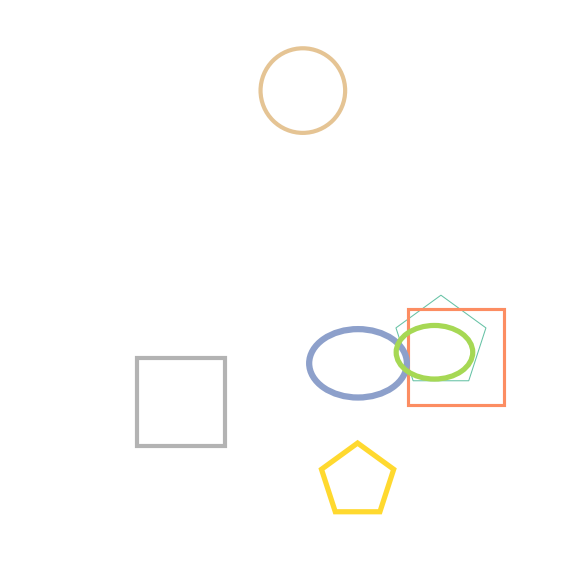[{"shape": "pentagon", "thickness": 0.5, "radius": 0.41, "center": [0.764, 0.406]}, {"shape": "square", "thickness": 1.5, "radius": 0.42, "center": [0.789, 0.381]}, {"shape": "oval", "thickness": 3, "radius": 0.42, "center": [0.62, 0.37]}, {"shape": "oval", "thickness": 2.5, "radius": 0.33, "center": [0.752, 0.389]}, {"shape": "pentagon", "thickness": 2.5, "radius": 0.33, "center": [0.619, 0.166]}, {"shape": "circle", "thickness": 2, "radius": 0.37, "center": [0.524, 0.842]}, {"shape": "square", "thickness": 2, "radius": 0.38, "center": [0.314, 0.303]}]